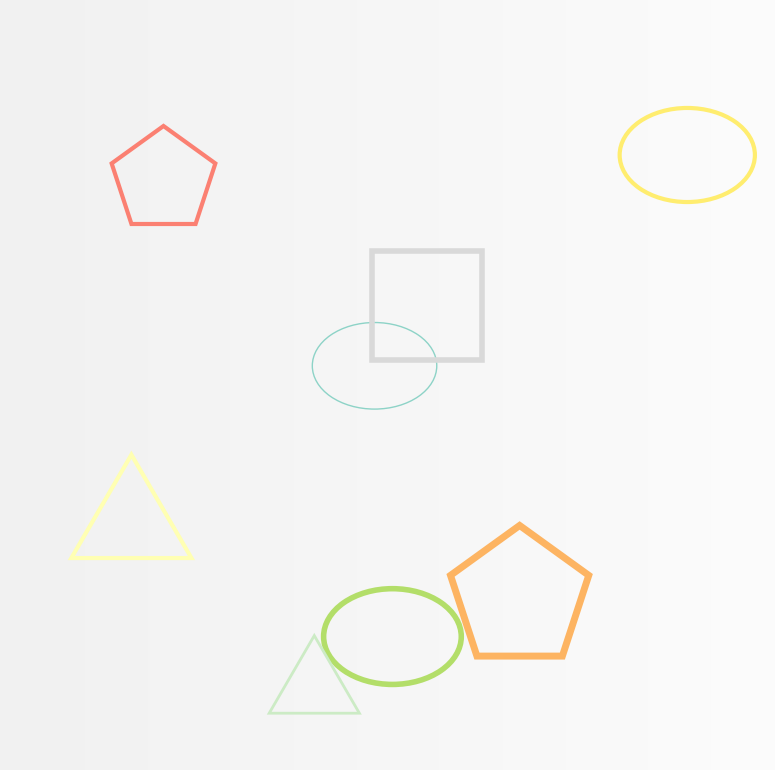[{"shape": "oval", "thickness": 0.5, "radius": 0.4, "center": [0.483, 0.525]}, {"shape": "triangle", "thickness": 1.5, "radius": 0.45, "center": [0.17, 0.32]}, {"shape": "pentagon", "thickness": 1.5, "radius": 0.35, "center": [0.211, 0.766]}, {"shape": "pentagon", "thickness": 2.5, "radius": 0.47, "center": [0.67, 0.224]}, {"shape": "oval", "thickness": 2, "radius": 0.44, "center": [0.506, 0.173]}, {"shape": "square", "thickness": 2, "radius": 0.35, "center": [0.55, 0.603]}, {"shape": "triangle", "thickness": 1, "radius": 0.34, "center": [0.406, 0.107]}, {"shape": "oval", "thickness": 1.5, "radius": 0.44, "center": [0.887, 0.799]}]